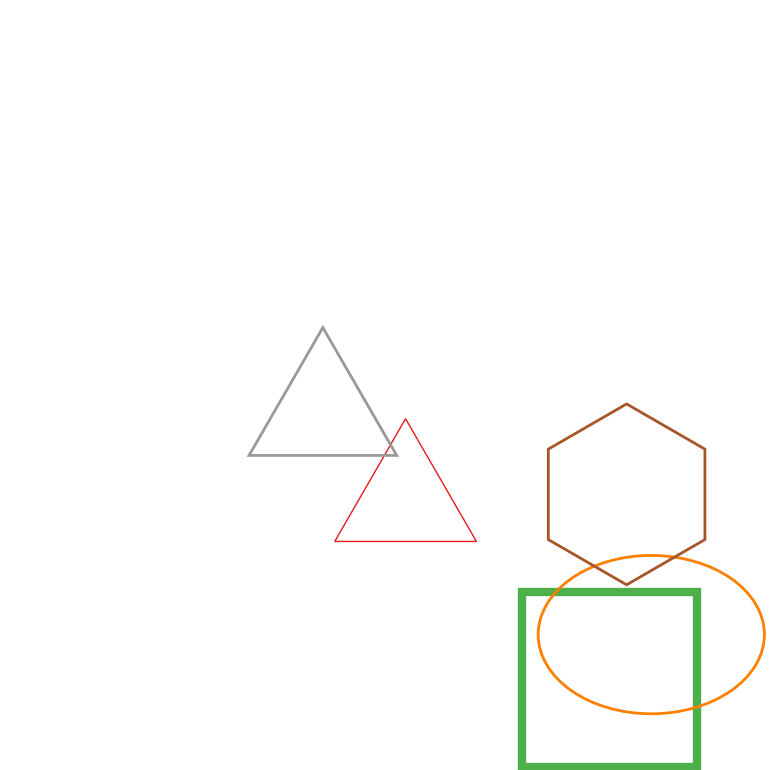[{"shape": "triangle", "thickness": 0.5, "radius": 0.53, "center": [0.527, 0.35]}, {"shape": "square", "thickness": 3, "radius": 0.57, "center": [0.791, 0.118]}, {"shape": "oval", "thickness": 1, "radius": 0.73, "center": [0.846, 0.176]}, {"shape": "hexagon", "thickness": 1, "radius": 0.59, "center": [0.814, 0.358]}, {"shape": "triangle", "thickness": 1, "radius": 0.55, "center": [0.419, 0.464]}]